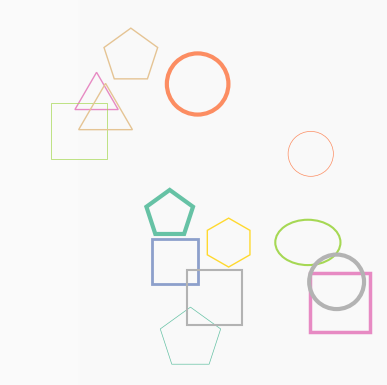[{"shape": "pentagon", "thickness": 0.5, "radius": 0.41, "center": [0.492, 0.12]}, {"shape": "pentagon", "thickness": 3, "radius": 0.32, "center": [0.438, 0.443]}, {"shape": "circle", "thickness": 0.5, "radius": 0.29, "center": [0.802, 0.6]}, {"shape": "circle", "thickness": 3, "radius": 0.4, "center": [0.51, 0.782]}, {"shape": "square", "thickness": 2, "radius": 0.3, "center": [0.452, 0.321]}, {"shape": "square", "thickness": 2.5, "radius": 0.39, "center": [0.878, 0.215]}, {"shape": "triangle", "thickness": 1, "radius": 0.32, "center": [0.249, 0.748]}, {"shape": "oval", "thickness": 1.5, "radius": 0.42, "center": [0.795, 0.37]}, {"shape": "square", "thickness": 0.5, "radius": 0.36, "center": [0.203, 0.659]}, {"shape": "hexagon", "thickness": 1, "radius": 0.32, "center": [0.59, 0.37]}, {"shape": "pentagon", "thickness": 1, "radius": 0.36, "center": [0.338, 0.854]}, {"shape": "triangle", "thickness": 1, "radius": 0.4, "center": [0.272, 0.703]}, {"shape": "circle", "thickness": 3, "radius": 0.35, "center": [0.869, 0.268]}, {"shape": "square", "thickness": 1.5, "radius": 0.36, "center": [0.554, 0.228]}]